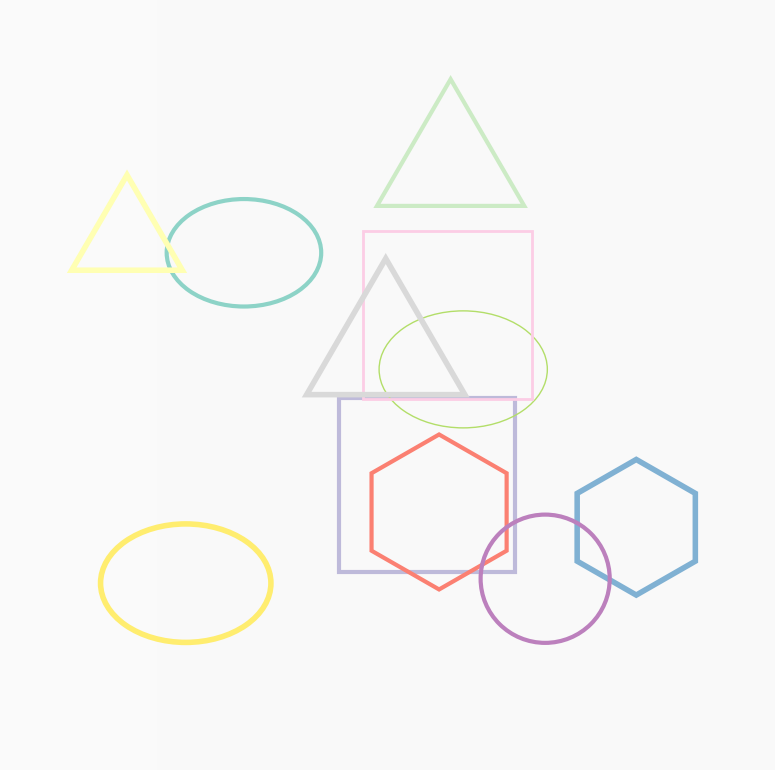[{"shape": "oval", "thickness": 1.5, "radius": 0.5, "center": [0.315, 0.672]}, {"shape": "triangle", "thickness": 2, "radius": 0.41, "center": [0.164, 0.69]}, {"shape": "square", "thickness": 1.5, "radius": 0.57, "center": [0.551, 0.37]}, {"shape": "hexagon", "thickness": 1.5, "radius": 0.5, "center": [0.567, 0.335]}, {"shape": "hexagon", "thickness": 2, "radius": 0.44, "center": [0.821, 0.315]}, {"shape": "oval", "thickness": 0.5, "radius": 0.54, "center": [0.598, 0.52]}, {"shape": "square", "thickness": 1, "radius": 0.55, "center": [0.578, 0.591]}, {"shape": "triangle", "thickness": 2, "radius": 0.59, "center": [0.498, 0.546]}, {"shape": "circle", "thickness": 1.5, "radius": 0.42, "center": [0.703, 0.248]}, {"shape": "triangle", "thickness": 1.5, "radius": 0.55, "center": [0.581, 0.787]}, {"shape": "oval", "thickness": 2, "radius": 0.55, "center": [0.24, 0.243]}]